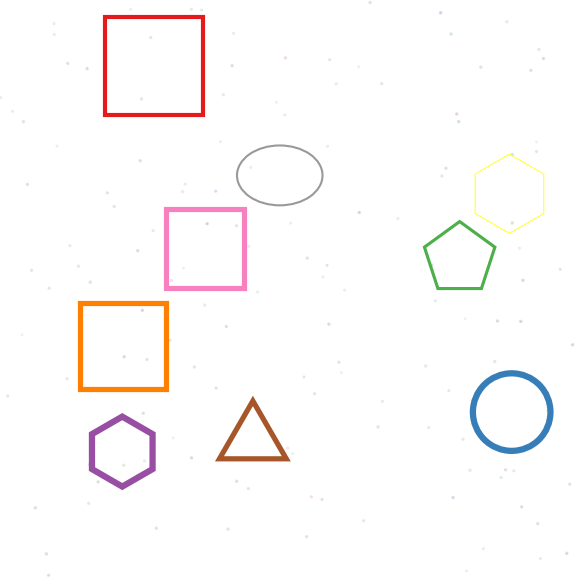[{"shape": "square", "thickness": 2, "radius": 0.42, "center": [0.267, 0.885]}, {"shape": "circle", "thickness": 3, "radius": 0.34, "center": [0.886, 0.286]}, {"shape": "pentagon", "thickness": 1.5, "radius": 0.32, "center": [0.796, 0.551]}, {"shape": "hexagon", "thickness": 3, "radius": 0.3, "center": [0.212, 0.217]}, {"shape": "square", "thickness": 2.5, "radius": 0.37, "center": [0.213, 0.401]}, {"shape": "hexagon", "thickness": 0.5, "radius": 0.34, "center": [0.882, 0.664]}, {"shape": "triangle", "thickness": 2.5, "radius": 0.33, "center": [0.438, 0.238]}, {"shape": "square", "thickness": 2.5, "radius": 0.34, "center": [0.355, 0.569]}, {"shape": "oval", "thickness": 1, "radius": 0.37, "center": [0.484, 0.695]}]